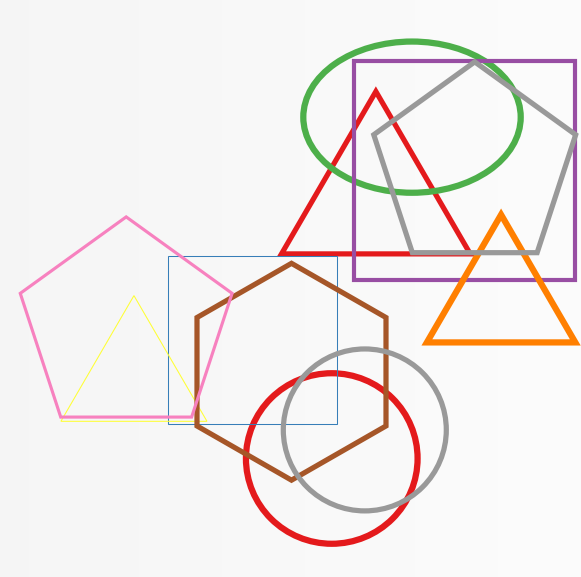[{"shape": "circle", "thickness": 3, "radius": 0.74, "center": [0.571, 0.205]}, {"shape": "triangle", "thickness": 2.5, "radius": 0.94, "center": [0.647, 0.653]}, {"shape": "square", "thickness": 0.5, "radius": 0.73, "center": [0.434, 0.41]}, {"shape": "oval", "thickness": 3, "radius": 0.94, "center": [0.709, 0.796]}, {"shape": "square", "thickness": 2, "radius": 0.95, "center": [0.799, 0.704]}, {"shape": "triangle", "thickness": 3, "radius": 0.74, "center": [0.862, 0.48]}, {"shape": "triangle", "thickness": 0.5, "radius": 0.73, "center": [0.23, 0.342]}, {"shape": "hexagon", "thickness": 2.5, "radius": 0.94, "center": [0.502, 0.355]}, {"shape": "pentagon", "thickness": 1.5, "radius": 0.96, "center": [0.217, 0.432]}, {"shape": "pentagon", "thickness": 2.5, "radius": 0.91, "center": [0.817, 0.709]}, {"shape": "circle", "thickness": 2.5, "radius": 0.7, "center": [0.628, 0.255]}]